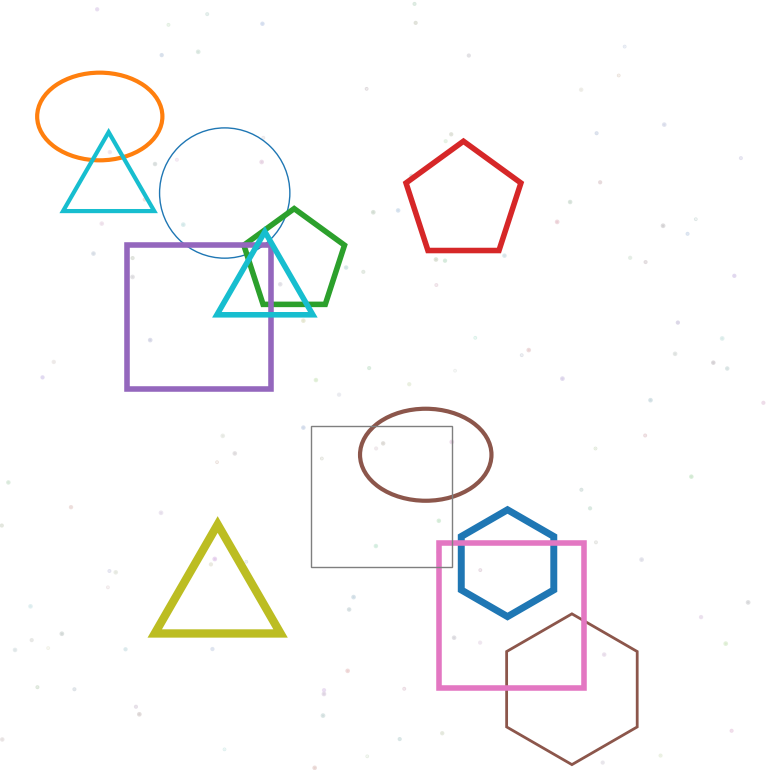[{"shape": "hexagon", "thickness": 2.5, "radius": 0.35, "center": [0.659, 0.269]}, {"shape": "circle", "thickness": 0.5, "radius": 0.42, "center": [0.292, 0.749]}, {"shape": "oval", "thickness": 1.5, "radius": 0.41, "center": [0.13, 0.849]}, {"shape": "pentagon", "thickness": 2, "radius": 0.34, "center": [0.382, 0.66]}, {"shape": "pentagon", "thickness": 2, "radius": 0.39, "center": [0.602, 0.738]}, {"shape": "square", "thickness": 2, "radius": 0.47, "center": [0.259, 0.589]}, {"shape": "hexagon", "thickness": 1, "radius": 0.49, "center": [0.743, 0.105]}, {"shape": "oval", "thickness": 1.5, "radius": 0.43, "center": [0.553, 0.409]}, {"shape": "square", "thickness": 2, "radius": 0.47, "center": [0.665, 0.201]}, {"shape": "square", "thickness": 0.5, "radius": 0.46, "center": [0.495, 0.355]}, {"shape": "triangle", "thickness": 3, "radius": 0.47, "center": [0.283, 0.224]}, {"shape": "triangle", "thickness": 1.5, "radius": 0.34, "center": [0.141, 0.76]}, {"shape": "triangle", "thickness": 2, "radius": 0.36, "center": [0.344, 0.627]}]